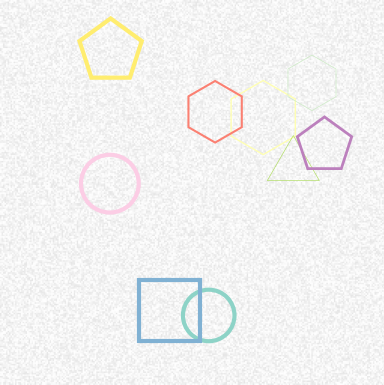[{"shape": "circle", "thickness": 3, "radius": 0.33, "center": [0.542, 0.181]}, {"shape": "hexagon", "thickness": 1, "radius": 0.48, "center": [0.684, 0.695]}, {"shape": "hexagon", "thickness": 1.5, "radius": 0.4, "center": [0.559, 0.71]}, {"shape": "square", "thickness": 3, "radius": 0.4, "center": [0.441, 0.192]}, {"shape": "triangle", "thickness": 0.5, "radius": 0.39, "center": [0.762, 0.57]}, {"shape": "circle", "thickness": 3, "radius": 0.38, "center": [0.285, 0.523]}, {"shape": "pentagon", "thickness": 2, "radius": 0.37, "center": [0.843, 0.622]}, {"shape": "hexagon", "thickness": 0.5, "radius": 0.36, "center": [0.81, 0.785]}, {"shape": "pentagon", "thickness": 3, "radius": 0.43, "center": [0.287, 0.867]}]